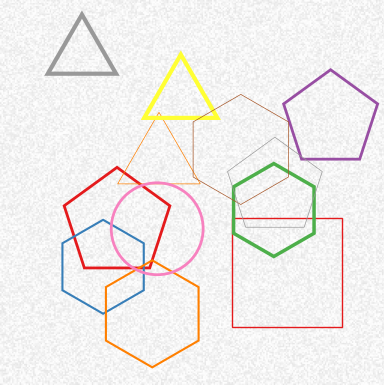[{"shape": "pentagon", "thickness": 2, "radius": 0.72, "center": [0.304, 0.421]}, {"shape": "square", "thickness": 1, "radius": 0.71, "center": [0.745, 0.292]}, {"shape": "hexagon", "thickness": 1.5, "radius": 0.61, "center": [0.268, 0.307]}, {"shape": "hexagon", "thickness": 2.5, "radius": 0.6, "center": [0.711, 0.454]}, {"shape": "pentagon", "thickness": 2, "radius": 0.64, "center": [0.859, 0.69]}, {"shape": "hexagon", "thickness": 1.5, "radius": 0.69, "center": [0.395, 0.185]}, {"shape": "triangle", "thickness": 0.5, "radius": 0.62, "center": [0.413, 0.584]}, {"shape": "triangle", "thickness": 3, "radius": 0.55, "center": [0.47, 0.749]}, {"shape": "hexagon", "thickness": 0.5, "radius": 0.72, "center": [0.625, 0.612]}, {"shape": "circle", "thickness": 2, "radius": 0.6, "center": [0.408, 0.406]}, {"shape": "triangle", "thickness": 3, "radius": 0.51, "center": [0.213, 0.86]}, {"shape": "pentagon", "thickness": 0.5, "radius": 0.65, "center": [0.714, 0.514]}]